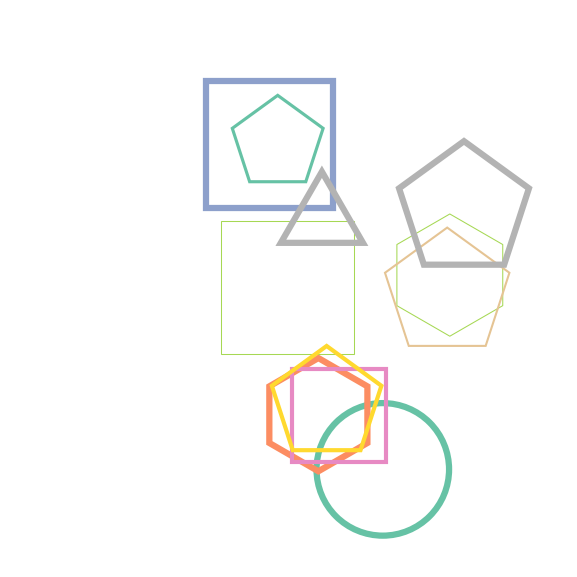[{"shape": "pentagon", "thickness": 1.5, "radius": 0.41, "center": [0.481, 0.751]}, {"shape": "circle", "thickness": 3, "radius": 0.57, "center": [0.663, 0.186]}, {"shape": "hexagon", "thickness": 3, "radius": 0.49, "center": [0.551, 0.281]}, {"shape": "square", "thickness": 3, "radius": 0.55, "center": [0.467, 0.75]}, {"shape": "square", "thickness": 2, "radius": 0.4, "center": [0.587, 0.28]}, {"shape": "square", "thickness": 0.5, "radius": 0.58, "center": [0.498, 0.501]}, {"shape": "hexagon", "thickness": 0.5, "radius": 0.53, "center": [0.779, 0.523]}, {"shape": "pentagon", "thickness": 2, "radius": 0.5, "center": [0.566, 0.3]}, {"shape": "pentagon", "thickness": 1, "radius": 0.57, "center": [0.774, 0.492]}, {"shape": "pentagon", "thickness": 3, "radius": 0.59, "center": [0.803, 0.636]}, {"shape": "triangle", "thickness": 3, "radius": 0.41, "center": [0.557, 0.62]}]